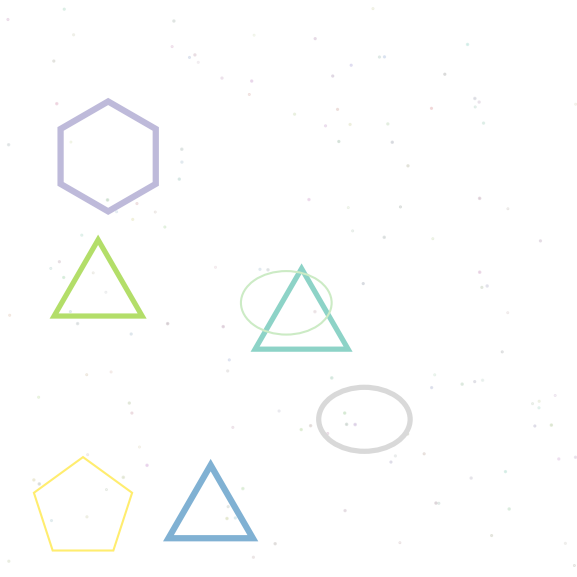[{"shape": "triangle", "thickness": 2.5, "radius": 0.46, "center": [0.522, 0.441]}, {"shape": "hexagon", "thickness": 3, "radius": 0.48, "center": [0.187, 0.728]}, {"shape": "triangle", "thickness": 3, "radius": 0.42, "center": [0.365, 0.109]}, {"shape": "triangle", "thickness": 2.5, "radius": 0.44, "center": [0.17, 0.496]}, {"shape": "oval", "thickness": 2.5, "radius": 0.4, "center": [0.631, 0.273]}, {"shape": "oval", "thickness": 1, "radius": 0.39, "center": [0.496, 0.475]}, {"shape": "pentagon", "thickness": 1, "radius": 0.45, "center": [0.144, 0.118]}]